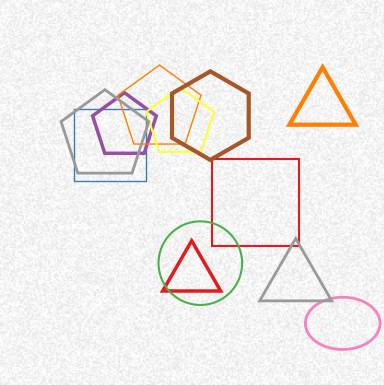[{"shape": "square", "thickness": 1.5, "radius": 0.57, "center": [0.664, 0.474]}, {"shape": "triangle", "thickness": 2.5, "radius": 0.43, "center": [0.498, 0.288]}, {"shape": "square", "thickness": 1, "radius": 0.47, "center": [0.285, 0.623]}, {"shape": "circle", "thickness": 1.5, "radius": 0.54, "center": [0.52, 0.316]}, {"shape": "pentagon", "thickness": 2.5, "radius": 0.43, "center": [0.323, 0.672]}, {"shape": "pentagon", "thickness": 1, "radius": 0.57, "center": [0.414, 0.718]}, {"shape": "triangle", "thickness": 3, "radius": 0.5, "center": [0.838, 0.726]}, {"shape": "pentagon", "thickness": 1.5, "radius": 0.46, "center": [0.468, 0.681]}, {"shape": "hexagon", "thickness": 3, "radius": 0.58, "center": [0.546, 0.7]}, {"shape": "oval", "thickness": 2, "radius": 0.48, "center": [0.89, 0.16]}, {"shape": "pentagon", "thickness": 2, "radius": 0.6, "center": [0.273, 0.647]}, {"shape": "triangle", "thickness": 2, "radius": 0.54, "center": [0.768, 0.273]}]